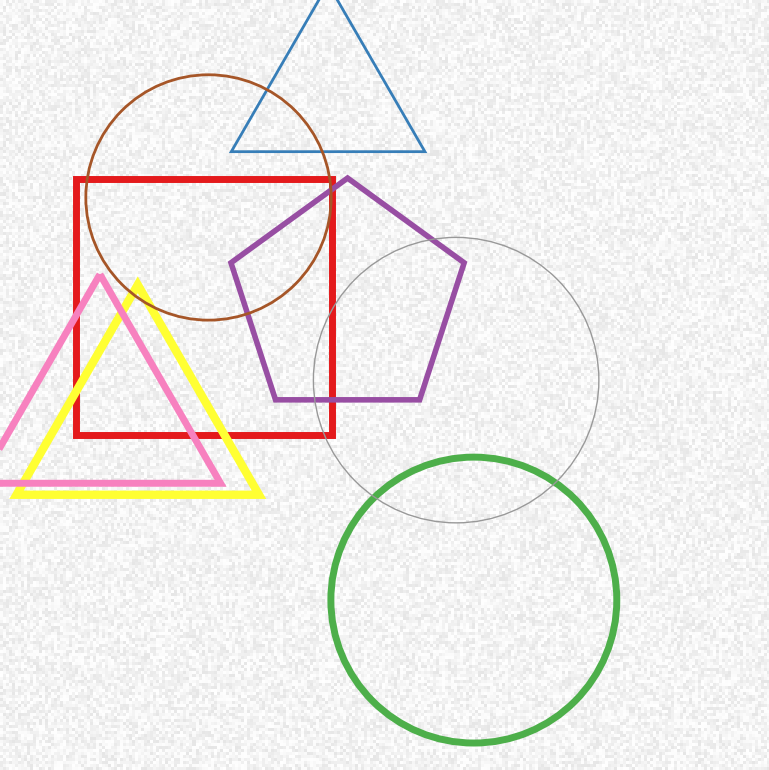[{"shape": "square", "thickness": 2.5, "radius": 0.83, "center": [0.265, 0.602]}, {"shape": "triangle", "thickness": 1, "radius": 0.73, "center": [0.426, 0.876]}, {"shape": "circle", "thickness": 2.5, "radius": 0.93, "center": [0.615, 0.221]}, {"shape": "pentagon", "thickness": 2, "radius": 0.8, "center": [0.451, 0.61]}, {"shape": "triangle", "thickness": 3, "radius": 0.91, "center": [0.179, 0.448]}, {"shape": "circle", "thickness": 1, "radius": 0.8, "center": [0.271, 0.744]}, {"shape": "triangle", "thickness": 2.5, "radius": 0.9, "center": [0.13, 0.463]}, {"shape": "circle", "thickness": 0.5, "radius": 0.93, "center": [0.592, 0.506]}]